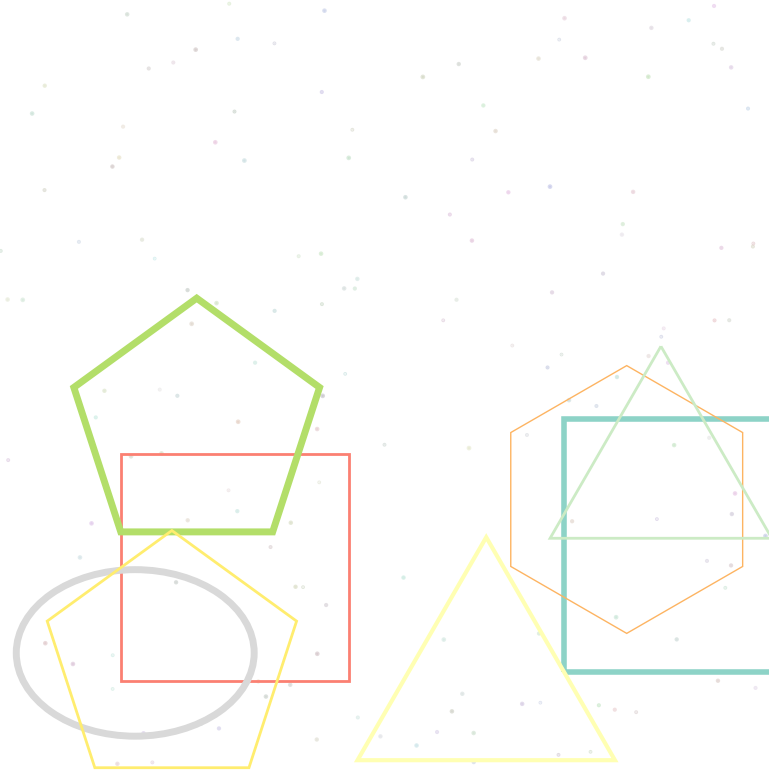[{"shape": "square", "thickness": 2, "radius": 0.82, "center": [0.897, 0.292]}, {"shape": "triangle", "thickness": 1.5, "radius": 0.97, "center": [0.631, 0.109]}, {"shape": "square", "thickness": 1, "radius": 0.74, "center": [0.305, 0.263]}, {"shape": "hexagon", "thickness": 0.5, "radius": 0.87, "center": [0.814, 0.351]}, {"shape": "pentagon", "thickness": 2.5, "radius": 0.84, "center": [0.255, 0.445]}, {"shape": "oval", "thickness": 2.5, "radius": 0.77, "center": [0.176, 0.152]}, {"shape": "triangle", "thickness": 1, "radius": 0.83, "center": [0.858, 0.384]}, {"shape": "pentagon", "thickness": 1, "radius": 0.85, "center": [0.223, 0.141]}]